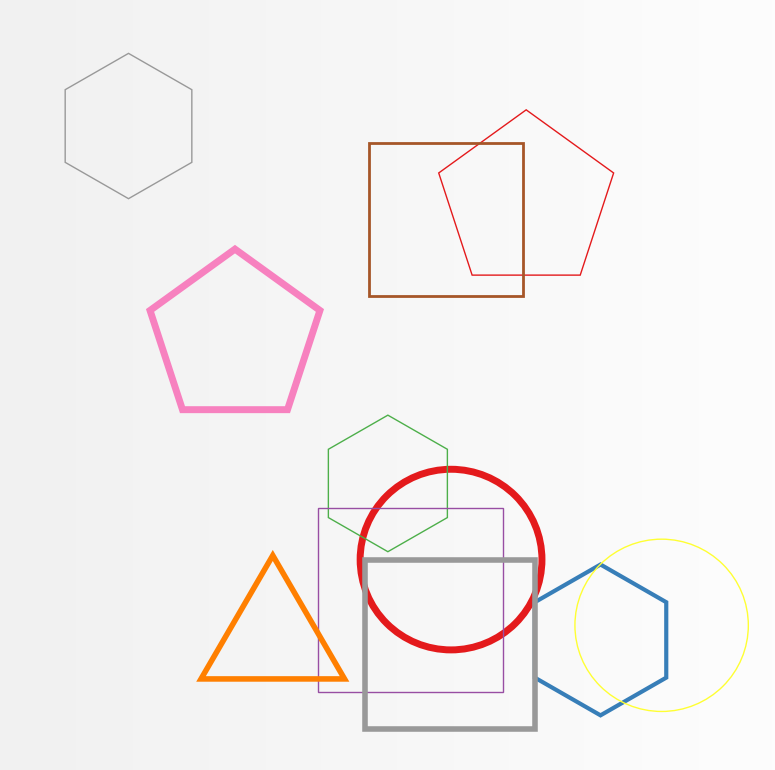[{"shape": "circle", "thickness": 2.5, "radius": 0.59, "center": [0.582, 0.273]}, {"shape": "pentagon", "thickness": 0.5, "radius": 0.59, "center": [0.679, 0.739]}, {"shape": "hexagon", "thickness": 1.5, "radius": 0.49, "center": [0.775, 0.169]}, {"shape": "hexagon", "thickness": 0.5, "radius": 0.44, "center": [0.5, 0.372]}, {"shape": "square", "thickness": 0.5, "radius": 0.6, "center": [0.53, 0.221]}, {"shape": "triangle", "thickness": 2, "radius": 0.53, "center": [0.352, 0.172]}, {"shape": "circle", "thickness": 0.5, "radius": 0.56, "center": [0.854, 0.188]}, {"shape": "square", "thickness": 1, "radius": 0.5, "center": [0.575, 0.714]}, {"shape": "pentagon", "thickness": 2.5, "radius": 0.58, "center": [0.303, 0.561]}, {"shape": "square", "thickness": 2, "radius": 0.55, "center": [0.581, 0.164]}, {"shape": "hexagon", "thickness": 0.5, "radius": 0.47, "center": [0.166, 0.836]}]